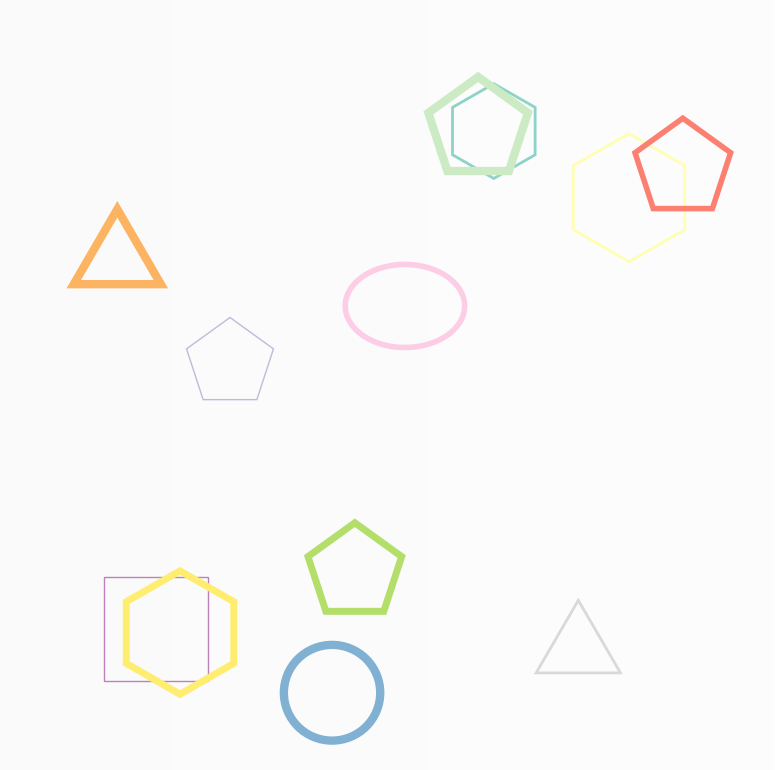[{"shape": "hexagon", "thickness": 1, "radius": 0.31, "center": [0.637, 0.83]}, {"shape": "hexagon", "thickness": 1, "radius": 0.42, "center": [0.812, 0.743]}, {"shape": "pentagon", "thickness": 0.5, "radius": 0.29, "center": [0.297, 0.529]}, {"shape": "pentagon", "thickness": 2, "radius": 0.32, "center": [0.881, 0.782]}, {"shape": "circle", "thickness": 3, "radius": 0.31, "center": [0.428, 0.1]}, {"shape": "triangle", "thickness": 3, "radius": 0.32, "center": [0.151, 0.663]}, {"shape": "pentagon", "thickness": 2.5, "radius": 0.32, "center": [0.458, 0.258]}, {"shape": "oval", "thickness": 2, "radius": 0.39, "center": [0.522, 0.603]}, {"shape": "triangle", "thickness": 1, "radius": 0.31, "center": [0.746, 0.158]}, {"shape": "square", "thickness": 0.5, "radius": 0.34, "center": [0.201, 0.183]}, {"shape": "pentagon", "thickness": 3, "radius": 0.34, "center": [0.617, 0.833]}, {"shape": "hexagon", "thickness": 2.5, "radius": 0.4, "center": [0.232, 0.178]}]